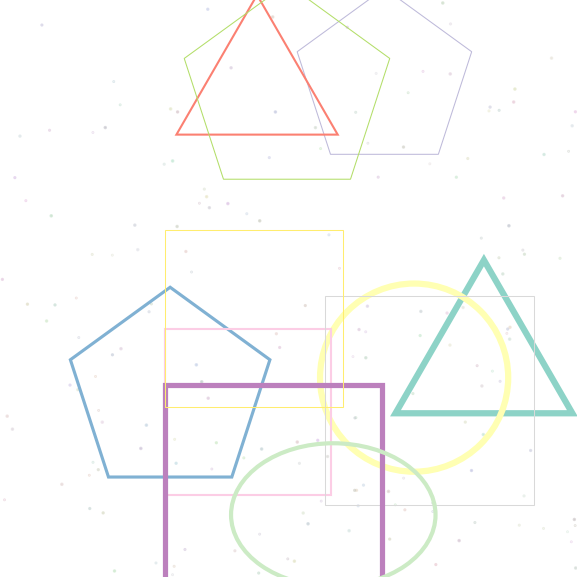[{"shape": "triangle", "thickness": 3, "radius": 0.88, "center": [0.838, 0.372]}, {"shape": "circle", "thickness": 3, "radius": 0.81, "center": [0.717, 0.345]}, {"shape": "pentagon", "thickness": 0.5, "radius": 0.79, "center": [0.666, 0.86]}, {"shape": "triangle", "thickness": 1, "radius": 0.81, "center": [0.445, 0.847]}, {"shape": "pentagon", "thickness": 1.5, "radius": 0.91, "center": [0.295, 0.32]}, {"shape": "pentagon", "thickness": 0.5, "radius": 0.94, "center": [0.497, 0.84]}, {"shape": "square", "thickness": 1, "radius": 0.72, "center": [0.43, 0.286]}, {"shape": "square", "thickness": 0.5, "radius": 0.9, "center": [0.744, 0.306]}, {"shape": "square", "thickness": 2.5, "radius": 0.94, "center": [0.474, 0.144]}, {"shape": "oval", "thickness": 2, "radius": 0.89, "center": [0.577, 0.108]}, {"shape": "square", "thickness": 0.5, "radius": 0.77, "center": [0.44, 0.448]}]